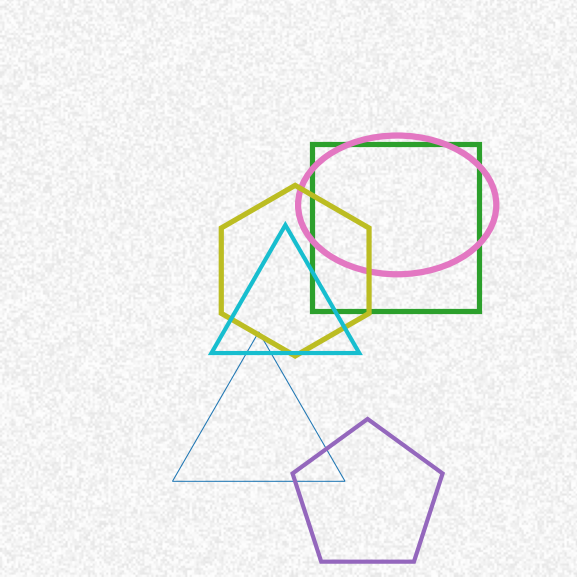[{"shape": "triangle", "thickness": 0.5, "radius": 0.86, "center": [0.448, 0.252]}, {"shape": "square", "thickness": 2.5, "radius": 0.72, "center": [0.685, 0.605]}, {"shape": "pentagon", "thickness": 2, "radius": 0.68, "center": [0.637, 0.137]}, {"shape": "oval", "thickness": 3, "radius": 0.86, "center": [0.688, 0.644]}, {"shape": "hexagon", "thickness": 2.5, "radius": 0.74, "center": [0.511, 0.53]}, {"shape": "triangle", "thickness": 2, "radius": 0.74, "center": [0.494, 0.462]}]